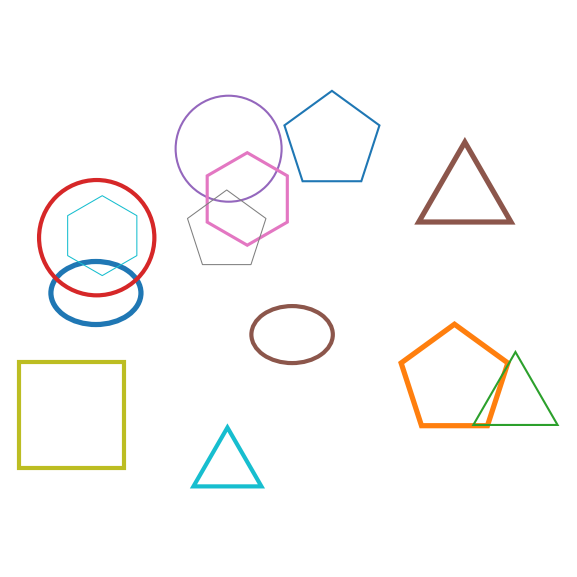[{"shape": "pentagon", "thickness": 1, "radius": 0.43, "center": [0.575, 0.755]}, {"shape": "oval", "thickness": 2.5, "radius": 0.39, "center": [0.166, 0.492]}, {"shape": "pentagon", "thickness": 2.5, "radius": 0.49, "center": [0.787, 0.341]}, {"shape": "triangle", "thickness": 1, "radius": 0.42, "center": [0.893, 0.305]}, {"shape": "circle", "thickness": 2, "radius": 0.5, "center": [0.167, 0.588]}, {"shape": "circle", "thickness": 1, "radius": 0.46, "center": [0.396, 0.742]}, {"shape": "triangle", "thickness": 2.5, "radius": 0.46, "center": [0.805, 0.661]}, {"shape": "oval", "thickness": 2, "radius": 0.35, "center": [0.506, 0.42]}, {"shape": "hexagon", "thickness": 1.5, "radius": 0.4, "center": [0.428, 0.655]}, {"shape": "pentagon", "thickness": 0.5, "radius": 0.36, "center": [0.393, 0.599]}, {"shape": "square", "thickness": 2, "radius": 0.46, "center": [0.124, 0.28]}, {"shape": "triangle", "thickness": 2, "radius": 0.34, "center": [0.394, 0.191]}, {"shape": "hexagon", "thickness": 0.5, "radius": 0.35, "center": [0.177, 0.591]}]